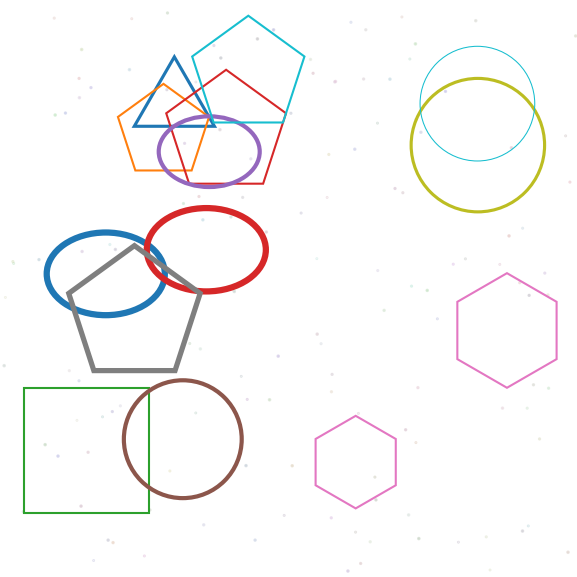[{"shape": "oval", "thickness": 3, "radius": 0.51, "center": [0.183, 0.525]}, {"shape": "triangle", "thickness": 1.5, "radius": 0.4, "center": [0.302, 0.821]}, {"shape": "pentagon", "thickness": 1, "radius": 0.41, "center": [0.283, 0.771]}, {"shape": "square", "thickness": 1, "radius": 0.54, "center": [0.149, 0.22]}, {"shape": "oval", "thickness": 3, "radius": 0.52, "center": [0.357, 0.567]}, {"shape": "pentagon", "thickness": 1, "radius": 0.55, "center": [0.392, 0.769]}, {"shape": "oval", "thickness": 2, "radius": 0.44, "center": [0.362, 0.736]}, {"shape": "circle", "thickness": 2, "radius": 0.51, "center": [0.317, 0.239]}, {"shape": "hexagon", "thickness": 1, "radius": 0.4, "center": [0.616, 0.199]}, {"shape": "hexagon", "thickness": 1, "radius": 0.5, "center": [0.878, 0.427]}, {"shape": "pentagon", "thickness": 2.5, "radius": 0.6, "center": [0.233, 0.454]}, {"shape": "circle", "thickness": 1.5, "radius": 0.58, "center": [0.827, 0.748]}, {"shape": "circle", "thickness": 0.5, "radius": 0.5, "center": [0.827, 0.82]}, {"shape": "pentagon", "thickness": 1, "radius": 0.51, "center": [0.43, 0.87]}]